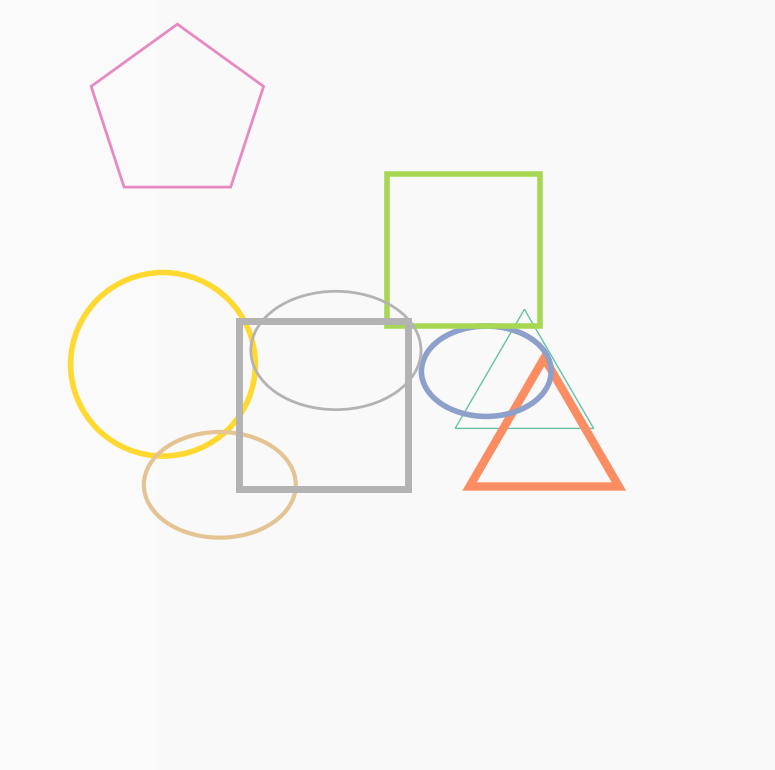[{"shape": "triangle", "thickness": 0.5, "radius": 0.52, "center": [0.677, 0.495]}, {"shape": "triangle", "thickness": 3, "radius": 0.56, "center": [0.702, 0.424]}, {"shape": "oval", "thickness": 2, "radius": 0.42, "center": [0.627, 0.518]}, {"shape": "pentagon", "thickness": 1, "radius": 0.58, "center": [0.229, 0.852]}, {"shape": "square", "thickness": 2, "radius": 0.49, "center": [0.598, 0.676]}, {"shape": "circle", "thickness": 2, "radius": 0.6, "center": [0.21, 0.527]}, {"shape": "oval", "thickness": 1.5, "radius": 0.49, "center": [0.284, 0.37]}, {"shape": "square", "thickness": 2.5, "radius": 0.54, "center": [0.417, 0.474]}, {"shape": "oval", "thickness": 1, "radius": 0.55, "center": [0.433, 0.545]}]